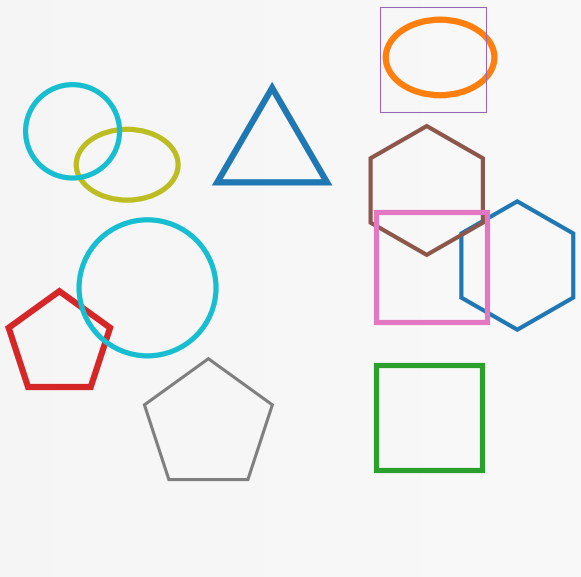[{"shape": "hexagon", "thickness": 2, "radius": 0.56, "center": [0.89, 0.539]}, {"shape": "triangle", "thickness": 3, "radius": 0.54, "center": [0.468, 0.738]}, {"shape": "oval", "thickness": 3, "radius": 0.47, "center": [0.757, 0.9]}, {"shape": "square", "thickness": 2.5, "radius": 0.46, "center": [0.738, 0.276]}, {"shape": "pentagon", "thickness": 3, "radius": 0.46, "center": [0.102, 0.403]}, {"shape": "square", "thickness": 0.5, "radius": 0.45, "center": [0.745, 0.896]}, {"shape": "hexagon", "thickness": 2, "radius": 0.56, "center": [0.734, 0.669]}, {"shape": "square", "thickness": 2.5, "radius": 0.48, "center": [0.743, 0.537]}, {"shape": "pentagon", "thickness": 1.5, "radius": 0.58, "center": [0.359, 0.262]}, {"shape": "oval", "thickness": 2.5, "radius": 0.44, "center": [0.219, 0.714]}, {"shape": "circle", "thickness": 2.5, "radius": 0.59, "center": [0.254, 0.501]}, {"shape": "circle", "thickness": 2.5, "radius": 0.4, "center": [0.125, 0.772]}]